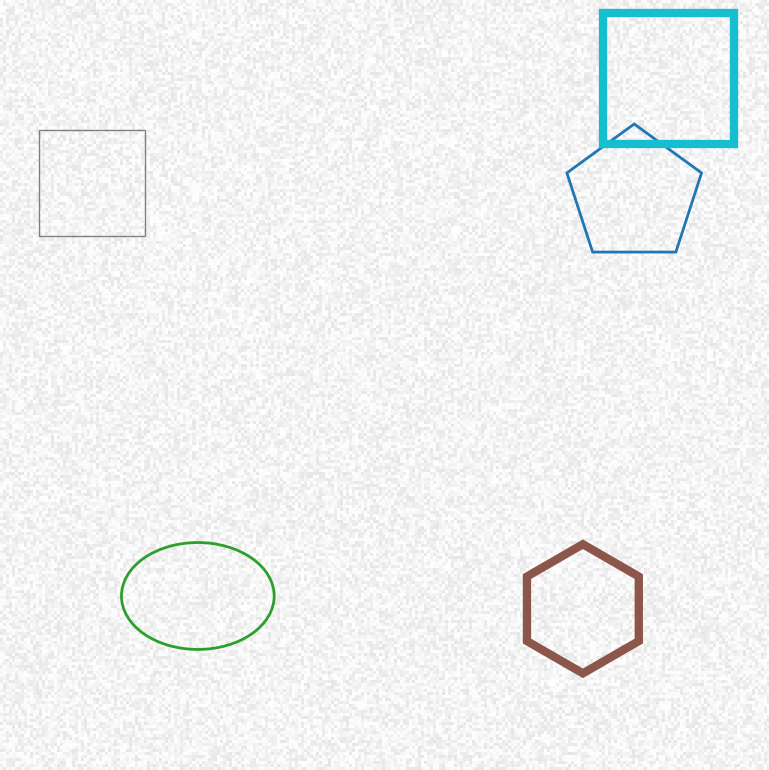[{"shape": "pentagon", "thickness": 1, "radius": 0.46, "center": [0.824, 0.747]}, {"shape": "oval", "thickness": 1, "radius": 0.5, "center": [0.257, 0.226]}, {"shape": "hexagon", "thickness": 3, "radius": 0.42, "center": [0.757, 0.209]}, {"shape": "square", "thickness": 0.5, "radius": 0.34, "center": [0.119, 0.762]}, {"shape": "square", "thickness": 3, "radius": 0.43, "center": [0.868, 0.898]}]